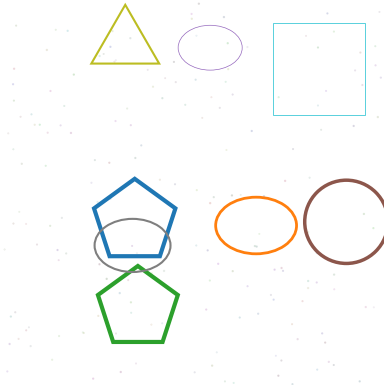[{"shape": "pentagon", "thickness": 3, "radius": 0.56, "center": [0.35, 0.424]}, {"shape": "oval", "thickness": 2, "radius": 0.53, "center": [0.665, 0.414]}, {"shape": "pentagon", "thickness": 3, "radius": 0.55, "center": [0.358, 0.2]}, {"shape": "oval", "thickness": 0.5, "radius": 0.42, "center": [0.546, 0.876]}, {"shape": "circle", "thickness": 2.5, "radius": 0.54, "center": [0.9, 0.424]}, {"shape": "oval", "thickness": 1.5, "radius": 0.49, "center": [0.344, 0.363]}, {"shape": "triangle", "thickness": 1.5, "radius": 0.51, "center": [0.325, 0.886]}, {"shape": "square", "thickness": 0.5, "radius": 0.6, "center": [0.829, 0.821]}]